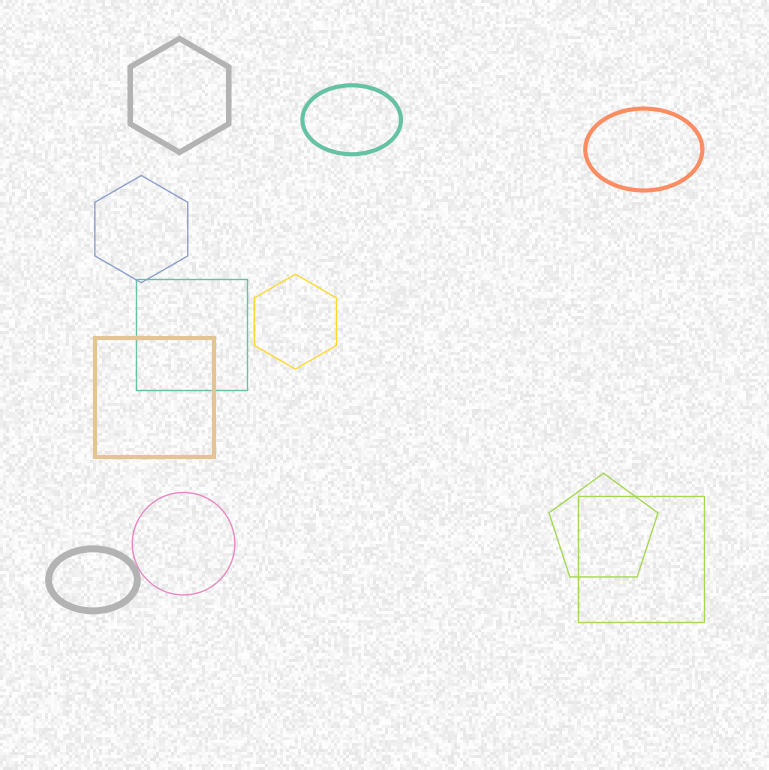[{"shape": "square", "thickness": 0.5, "radius": 0.36, "center": [0.249, 0.565]}, {"shape": "oval", "thickness": 1.5, "radius": 0.32, "center": [0.457, 0.844]}, {"shape": "oval", "thickness": 1.5, "radius": 0.38, "center": [0.836, 0.806]}, {"shape": "hexagon", "thickness": 0.5, "radius": 0.35, "center": [0.184, 0.702]}, {"shape": "circle", "thickness": 0.5, "radius": 0.33, "center": [0.238, 0.294]}, {"shape": "square", "thickness": 0.5, "radius": 0.41, "center": [0.833, 0.274]}, {"shape": "pentagon", "thickness": 0.5, "radius": 0.37, "center": [0.784, 0.311]}, {"shape": "hexagon", "thickness": 0.5, "radius": 0.31, "center": [0.384, 0.582]}, {"shape": "square", "thickness": 1.5, "radius": 0.39, "center": [0.201, 0.484]}, {"shape": "hexagon", "thickness": 2, "radius": 0.37, "center": [0.233, 0.876]}, {"shape": "oval", "thickness": 2.5, "radius": 0.29, "center": [0.121, 0.247]}]